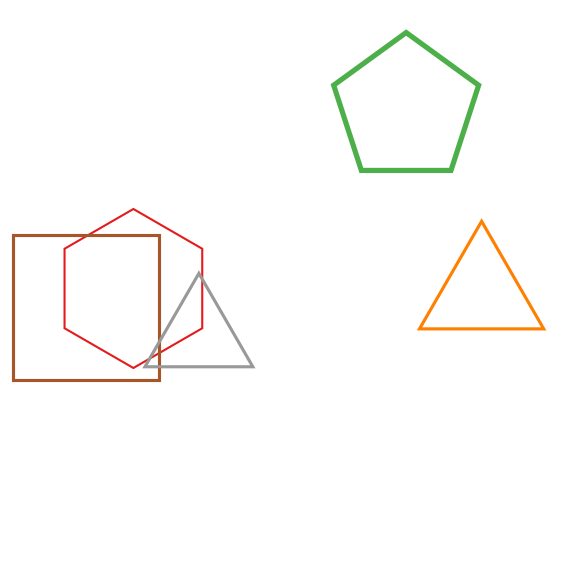[{"shape": "hexagon", "thickness": 1, "radius": 0.69, "center": [0.231, 0.5]}, {"shape": "pentagon", "thickness": 2.5, "radius": 0.66, "center": [0.703, 0.811]}, {"shape": "triangle", "thickness": 1.5, "radius": 0.62, "center": [0.834, 0.492]}, {"shape": "square", "thickness": 1.5, "radius": 0.63, "center": [0.149, 0.466]}, {"shape": "triangle", "thickness": 1.5, "radius": 0.54, "center": [0.344, 0.418]}]